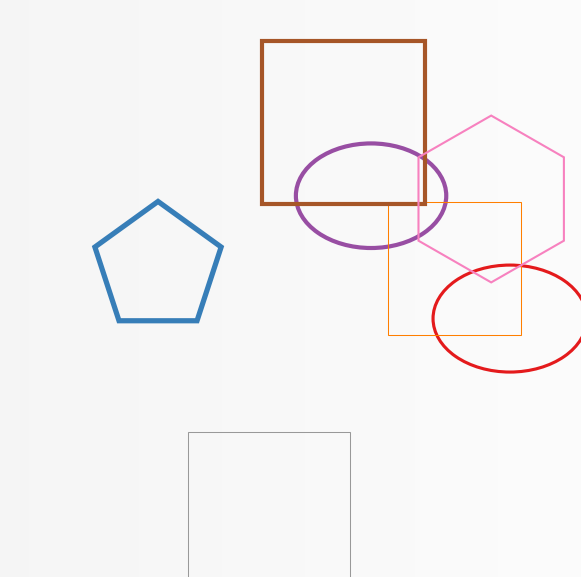[{"shape": "oval", "thickness": 1.5, "radius": 0.66, "center": [0.877, 0.448]}, {"shape": "pentagon", "thickness": 2.5, "radius": 0.57, "center": [0.272, 0.536]}, {"shape": "oval", "thickness": 2, "radius": 0.65, "center": [0.638, 0.66]}, {"shape": "square", "thickness": 0.5, "radius": 0.57, "center": [0.782, 0.534]}, {"shape": "square", "thickness": 2, "radius": 0.7, "center": [0.591, 0.787]}, {"shape": "hexagon", "thickness": 1, "radius": 0.72, "center": [0.845, 0.655]}, {"shape": "square", "thickness": 0.5, "radius": 0.7, "center": [0.462, 0.112]}]